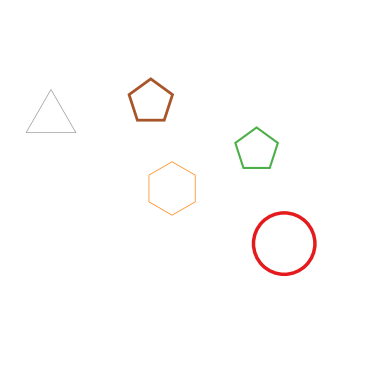[{"shape": "circle", "thickness": 2.5, "radius": 0.4, "center": [0.738, 0.367]}, {"shape": "pentagon", "thickness": 1.5, "radius": 0.29, "center": [0.666, 0.611]}, {"shape": "hexagon", "thickness": 0.5, "radius": 0.35, "center": [0.447, 0.51]}, {"shape": "pentagon", "thickness": 2, "radius": 0.3, "center": [0.392, 0.736]}, {"shape": "triangle", "thickness": 0.5, "radius": 0.37, "center": [0.132, 0.693]}]